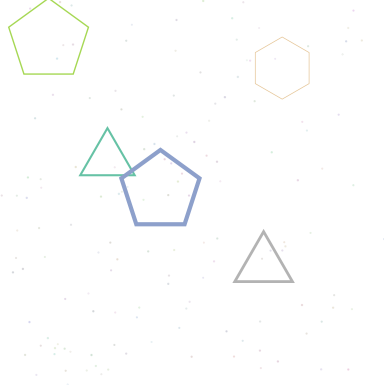[{"shape": "triangle", "thickness": 1.5, "radius": 0.41, "center": [0.279, 0.586]}, {"shape": "pentagon", "thickness": 3, "radius": 0.53, "center": [0.417, 0.504]}, {"shape": "pentagon", "thickness": 1, "radius": 0.54, "center": [0.126, 0.896]}, {"shape": "hexagon", "thickness": 0.5, "radius": 0.4, "center": [0.733, 0.823]}, {"shape": "triangle", "thickness": 2, "radius": 0.43, "center": [0.685, 0.312]}]